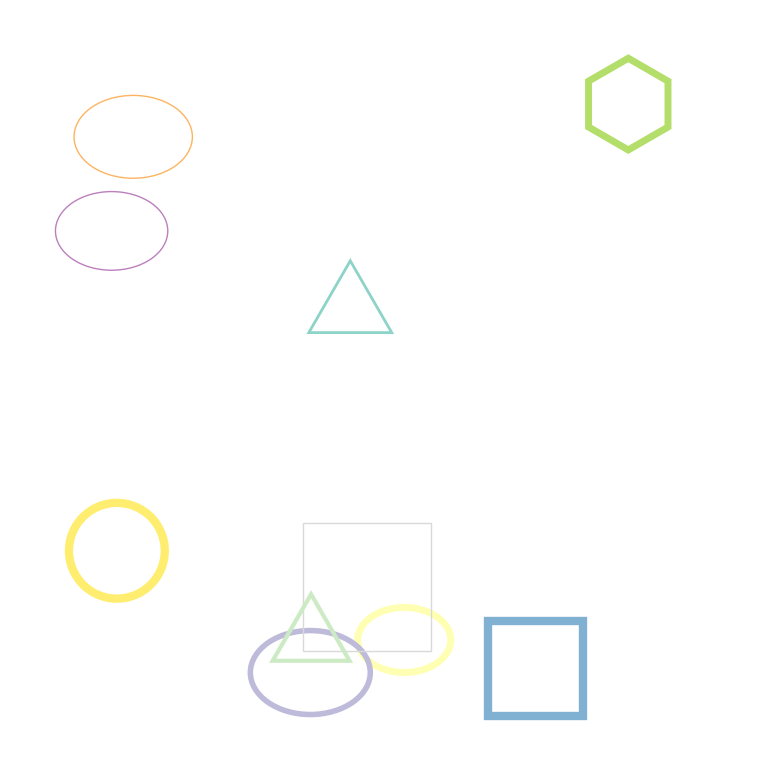[{"shape": "triangle", "thickness": 1, "radius": 0.31, "center": [0.455, 0.599]}, {"shape": "oval", "thickness": 2.5, "radius": 0.3, "center": [0.525, 0.169]}, {"shape": "oval", "thickness": 2, "radius": 0.39, "center": [0.403, 0.127]}, {"shape": "square", "thickness": 3, "radius": 0.31, "center": [0.695, 0.132]}, {"shape": "oval", "thickness": 0.5, "radius": 0.38, "center": [0.173, 0.822]}, {"shape": "hexagon", "thickness": 2.5, "radius": 0.3, "center": [0.816, 0.865]}, {"shape": "square", "thickness": 0.5, "radius": 0.42, "center": [0.477, 0.237]}, {"shape": "oval", "thickness": 0.5, "radius": 0.36, "center": [0.145, 0.7]}, {"shape": "triangle", "thickness": 1.5, "radius": 0.29, "center": [0.404, 0.171]}, {"shape": "circle", "thickness": 3, "radius": 0.31, "center": [0.152, 0.285]}]